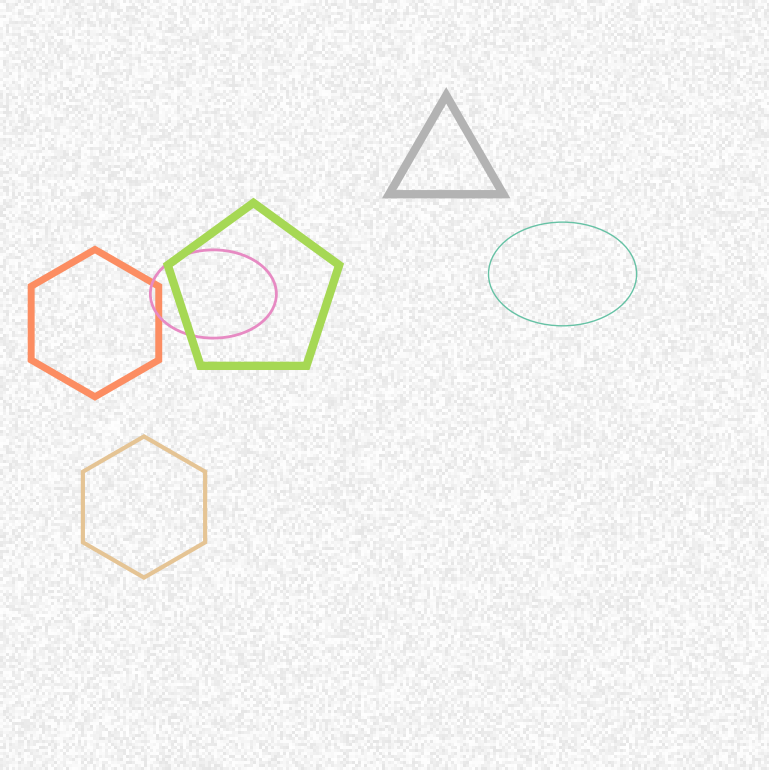[{"shape": "oval", "thickness": 0.5, "radius": 0.48, "center": [0.731, 0.644]}, {"shape": "hexagon", "thickness": 2.5, "radius": 0.48, "center": [0.123, 0.58]}, {"shape": "oval", "thickness": 1, "radius": 0.41, "center": [0.277, 0.618]}, {"shape": "pentagon", "thickness": 3, "radius": 0.59, "center": [0.329, 0.62]}, {"shape": "hexagon", "thickness": 1.5, "radius": 0.46, "center": [0.187, 0.342]}, {"shape": "triangle", "thickness": 3, "radius": 0.43, "center": [0.58, 0.791]}]